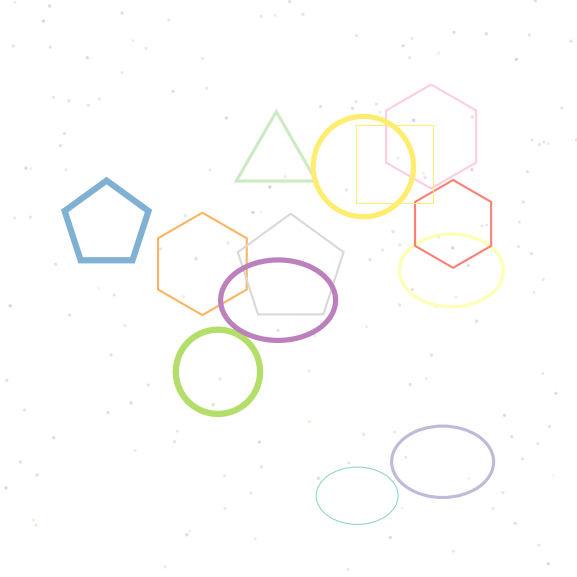[{"shape": "oval", "thickness": 0.5, "radius": 0.35, "center": [0.618, 0.141]}, {"shape": "oval", "thickness": 1.5, "radius": 0.45, "center": [0.782, 0.531]}, {"shape": "oval", "thickness": 1.5, "radius": 0.44, "center": [0.766, 0.199]}, {"shape": "hexagon", "thickness": 1, "radius": 0.38, "center": [0.785, 0.611]}, {"shape": "pentagon", "thickness": 3, "radius": 0.38, "center": [0.185, 0.61]}, {"shape": "hexagon", "thickness": 1, "radius": 0.44, "center": [0.35, 0.542]}, {"shape": "circle", "thickness": 3, "radius": 0.36, "center": [0.377, 0.355]}, {"shape": "hexagon", "thickness": 1, "radius": 0.45, "center": [0.747, 0.763]}, {"shape": "pentagon", "thickness": 1, "radius": 0.48, "center": [0.503, 0.533]}, {"shape": "oval", "thickness": 2.5, "radius": 0.5, "center": [0.482, 0.479]}, {"shape": "triangle", "thickness": 1.5, "radius": 0.4, "center": [0.478, 0.726]}, {"shape": "square", "thickness": 0.5, "radius": 0.33, "center": [0.683, 0.715]}, {"shape": "circle", "thickness": 2.5, "radius": 0.43, "center": [0.629, 0.711]}]